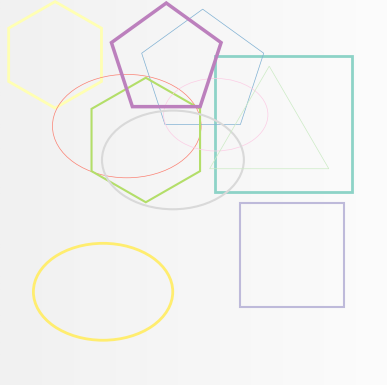[{"shape": "square", "thickness": 2, "radius": 0.88, "center": [0.733, 0.677]}, {"shape": "hexagon", "thickness": 2, "radius": 0.69, "center": [0.142, 0.858]}, {"shape": "square", "thickness": 1.5, "radius": 0.67, "center": [0.753, 0.337]}, {"shape": "oval", "thickness": 0.5, "radius": 0.96, "center": [0.327, 0.672]}, {"shape": "pentagon", "thickness": 0.5, "radius": 0.83, "center": [0.523, 0.811]}, {"shape": "hexagon", "thickness": 1.5, "radius": 0.81, "center": [0.376, 0.636]}, {"shape": "oval", "thickness": 0.5, "radius": 0.67, "center": [0.557, 0.702]}, {"shape": "oval", "thickness": 1.5, "radius": 0.92, "center": [0.446, 0.585]}, {"shape": "pentagon", "thickness": 2.5, "radius": 0.74, "center": [0.429, 0.843]}, {"shape": "triangle", "thickness": 0.5, "radius": 0.89, "center": [0.695, 0.651]}, {"shape": "oval", "thickness": 2, "radius": 0.9, "center": [0.266, 0.242]}]